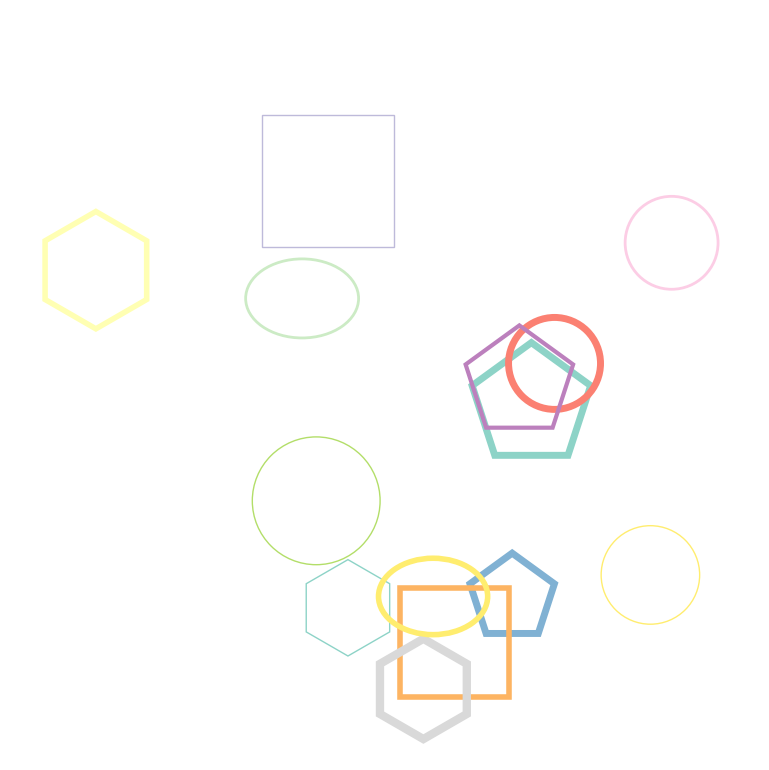[{"shape": "hexagon", "thickness": 0.5, "radius": 0.31, "center": [0.452, 0.211]}, {"shape": "pentagon", "thickness": 2.5, "radius": 0.4, "center": [0.69, 0.474]}, {"shape": "hexagon", "thickness": 2, "radius": 0.38, "center": [0.125, 0.649]}, {"shape": "square", "thickness": 0.5, "radius": 0.43, "center": [0.426, 0.765]}, {"shape": "circle", "thickness": 2.5, "radius": 0.3, "center": [0.72, 0.528]}, {"shape": "pentagon", "thickness": 2.5, "radius": 0.29, "center": [0.665, 0.224]}, {"shape": "square", "thickness": 2, "radius": 0.35, "center": [0.59, 0.165]}, {"shape": "circle", "thickness": 0.5, "radius": 0.41, "center": [0.411, 0.35]}, {"shape": "circle", "thickness": 1, "radius": 0.3, "center": [0.872, 0.685]}, {"shape": "hexagon", "thickness": 3, "radius": 0.33, "center": [0.55, 0.105]}, {"shape": "pentagon", "thickness": 1.5, "radius": 0.37, "center": [0.675, 0.504]}, {"shape": "oval", "thickness": 1, "radius": 0.37, "center": [0.392, 0.612]}, {"shape": "circle", "thickness": 0.5, "radius": 0.32, "center": [0.845, 0.253]}, {"shape": "oval", "thickness": 2, "radius": 0.35, "center": [0.562, 0.225]}]